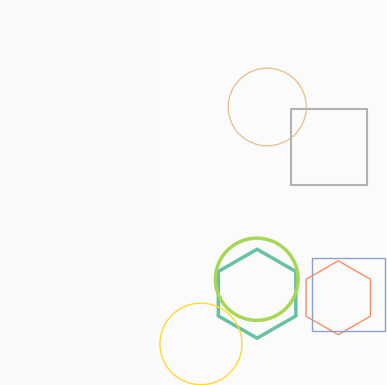[{"shape": "hexagon", "thickness": 2.5, "radius": 0.58, "center": [0.663, 0.237]}, {"shape": "hexagon", "thickness": 1, "radius": 0.48, "center": [0.873, 0.227]}, {"shape": "square", "thickness": 1, "radius": 0.47, "center": [0.899, 0.235]}, {"shape": "circle", "thickness": 2.5, "radius": 0.53, "center": [0.663, 0.275]}, {"shape": "circle", "thickness": 1, "radius": 0.53, "center": [0.519, 0.107]}, {"shape": "circle", "thickness": 1, "radius": 0.5, "center": [0.69, 0.722]}, {"shape": "square", "thickness": 1.5, "radius": 0.49, "center": [0.848, 0.618]}]